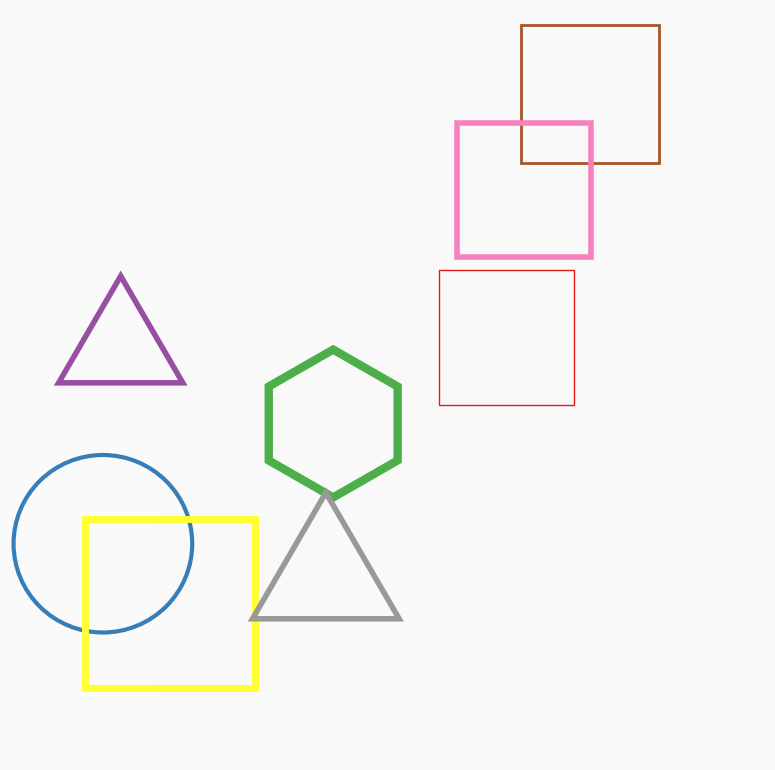[{"shape": "square", "thickness": 0.5, "radius": 0.44, "center": [0.653, 0.561]}, {"shape": "circle", "thickness": 1.5, "radius": 0.58, "center": [0.133, 0.294]}, {"shape": "hexagon", "thickness": 3, "radius": 0.48, "center": [0.43, 0.45]}, {"shape": "triangle", "thickness": 2, "radius": 0.46, "center": [0.156, 0.549]}, {"shape": "square", "thickness": 2.5, "radius": 0.55, "center": [0.219, 0.216]}, {"shape": "square", "thickness": 1, "radius": 0.45, "center": [0.762, 0.878]}, {"shape": "square", "thickness": 2, "radius": 0.43, "center": [0.676, 0.753]}, {"shape": "triangle", "thickness": 2, "radius": 0.55, "center": [0.42, 0.251]}]